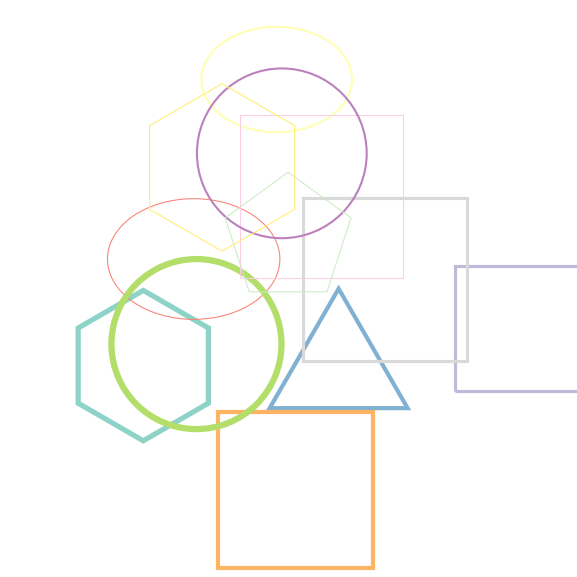[{"shape": "hexagon", "thickness": 2.5, "radius": 0.65, "center": [0.248, 0.366]}, {"shape": "oval", "thickness": 1, "radius": 0.65, "center": [0.479, 0.861]}, {"shape": "square", "thickness": 1.5, "radius": 0.54, "center": [0.895, 0.43]}, {"shape": "oval", "thickness": 0.5, "radius": 0.75, "center": [0.335, 0.551]}, {"shape": "triangle", "thickness": 2, "radius": 0.69, "center": [0.586, 0.361]}, {"shape": "square", "thickness": 2, "radius": 0.67, "center": [0.512, 0.151]}, {"shape": "circle", "thickness": 3, "radius": 0.74, "center": [0.34, 0.403]}, {"shape": "square", "thickness": 0.5, "radius": 0.71, "center": [0.556, 0.658]}, {"shape": "square", "thickness": 1.5, "radius": 0.71, "center": [0.667, 0.515]}, {"shape": "circle", "thickness": 1, "radius": 0.73, "center": [0.488, 0.734]}, {"shape": "pentagon", "thickness": 0.5, "radius": 0.57, "center": [0.499, 0.586]}, {"shape": "hexagon", "thickness": 0.5, "radius": 0.72, "center": [0.385, 0.709]}]